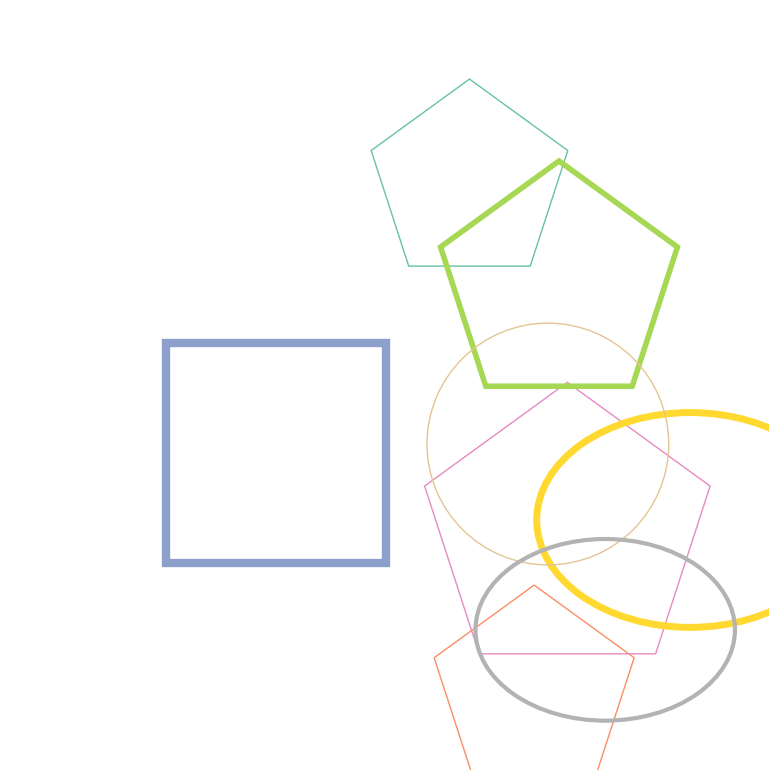[{"shape": "pentagon", "thickness": 0.5, "radius": 0.67, "center": [0.61, 0.763]}, {"shape": "pentagon", "thickness": 0.5, "radius": 0.68, "center": [0.694, 0.104]}, {"shape": "square", "thickness": 3, "radius": 0.71, "center": [0.358, 0.412]}, {"shape": "pentagon", "thickness": 0.5, "radius": 0.97, "center": [0.737, 0.309]}, {"shape": "pentagon", "thickness": 2, "radius": 0.81, "center": [0.726, 0.629]}, {"shape": "oval", "thickness": 2.5, "radius": 1.0, "center": [0.896, 0.325]}, {"shape": "circle", "thickness": 0.5, "radius": 0.78, "center": [0.712, 0.423]}, {"shape": "oval", "thickness": 1.5, "radius": 0.84, "center": [0.786, 0.182]}]